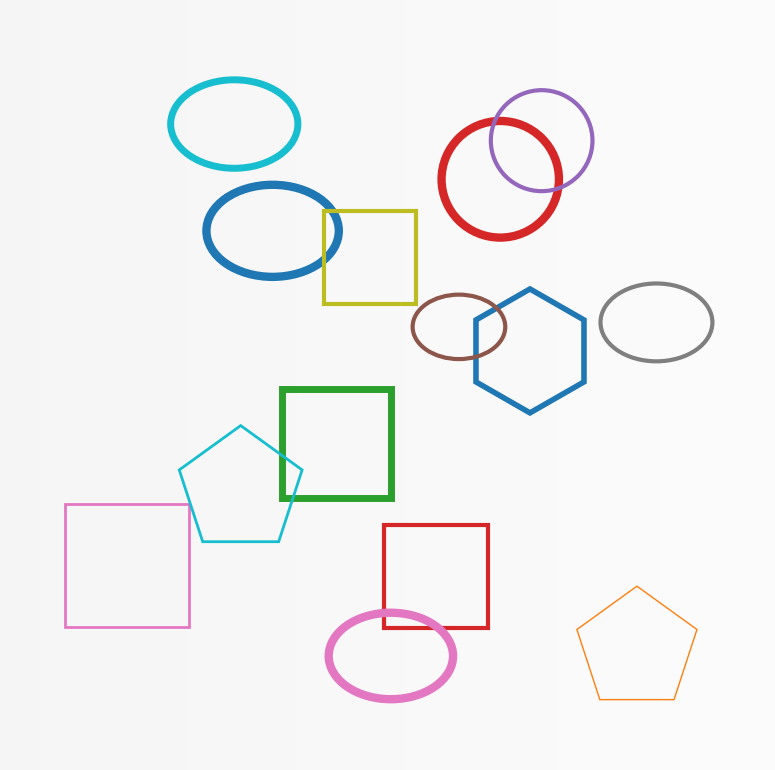[{"shape": "oval", "thickness": 3, "radius": 0.43, "center": [0.352, 0.7]}, {"shape": "hexagon", "thickness": 2, "radius": 0.4, "center": [0.684, 0.544]}, {"shape": "pentagon", "thickness": 0.5, "radius": 0.41, "center": [0.822, 0.157]}, {"shape": "square", "thickness": 2.5, "radius": 0.35, "center": [0.434, 0.424]}, {"shape": "circle", "thickness": 3, "radius": 0.38, "center": [0.645, 0.767]}, {"shape": "square", "thickness": 1.5, "radius": 0.33, "center": [0.563, 0.251]}, {"shape": "circle", "thickness": 1.5, "radius": 0.33, "center": [0.699, 0.817]}, {"shape": "oval", "thickness": 1.5, "radius": 0.3, "center": [0.592, 0.576]}, {"shape": "square", "thickness": 1, "radius": 0.4, "center": [0.164, 0.266]}, {"shape": "oval", "thickness": 3, "radius": 0.4, "center": [0.504, 0.148]}, {"shape": "oval", "thickness": 1.5, "radius": 0.36, "center": [0.847, 0.581]}, {"shape": "square", "thickness": 1.5, "radius": 0.3, "center": [0.477, 0.666]}, {"shape": "oval", "thickness": 2.5, "radius": 0.41, "center": [0.302, 0.839]}, {"shape": "pentagon", "thickness": 1, "radius": 0.42, "center": [0.311, 0.364]}]